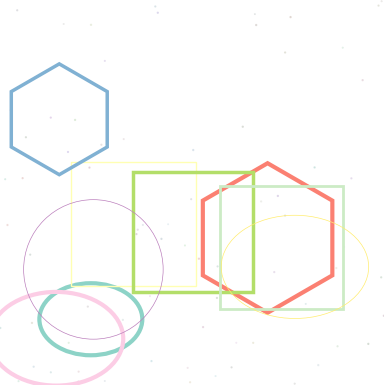[{"shape": "oval", "thickness": 3, "radius": 0.67, "center": [0.236, 0.171]}, {"shape": "square", "thickness": 1, "radius": 0.81, "center": [0.347, 0.418]}, {"shape": "hexagon", "thickness": 3, "radius": 0.97, "center": [0.695, 0.382]}, {"shape": "hexagon", "thickness": 2.5, "radius": 0.72, "center": [0.154, 0.69]}, {"shape": "square", "thickness": 2.5, "radius": 0.78, "center": [0.501, 0.398]}, {"shape": "oval", "thickness": 3, "radius": 0.87, "center": [0.146, 0.12]}, {"shape": "circle", "thickness": 0.5, "radius": 0.91, "center": [0.243, 0.3]}, {"shape": "square", "thickness": 2, "radius": 0.8, "center": [0.731, 0.357]}, {"shape": "oval", "thickness": 0.5, "radius": 0.96, "center": [0.766, 0.307]}]